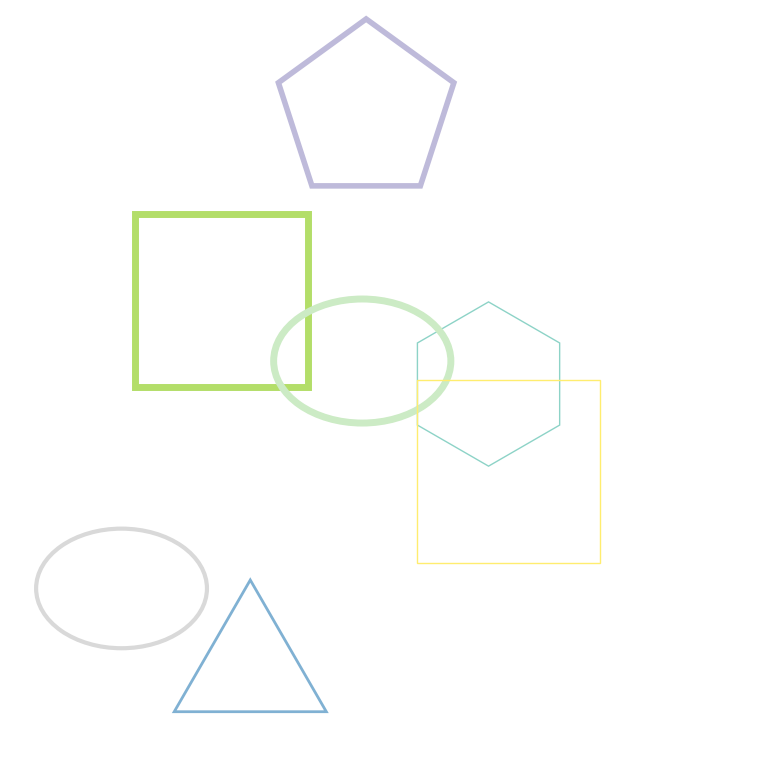[{"shape": "hexagon", "thickness": 0.5, "radius": 0.53, "center": [0.634, 0.501]}, {"shape": "pentagon", "thickness": 2, "radius": 0.6, "center": [0.476, 0.856]}, {"shape": "triangle", "thickness": 1, "radius": 0.57, "center": [0.325, 0.133]}, {"shape": "square", "thickness": 2.5, "radius": 0.56, "center": [0.287, 0.61]}, {"shape": "oval", "thickness": 1.5, "radius": 0.55, "center": [0.158, 0.236]}, {"shape": "oval", "thickness": 2.5, "radius": 0.58, "center": [0.47, 0.531]}, {"shape": "square", "thickness": 0.5, "radius": 0.59, "center": [0.66, 0.387]}]